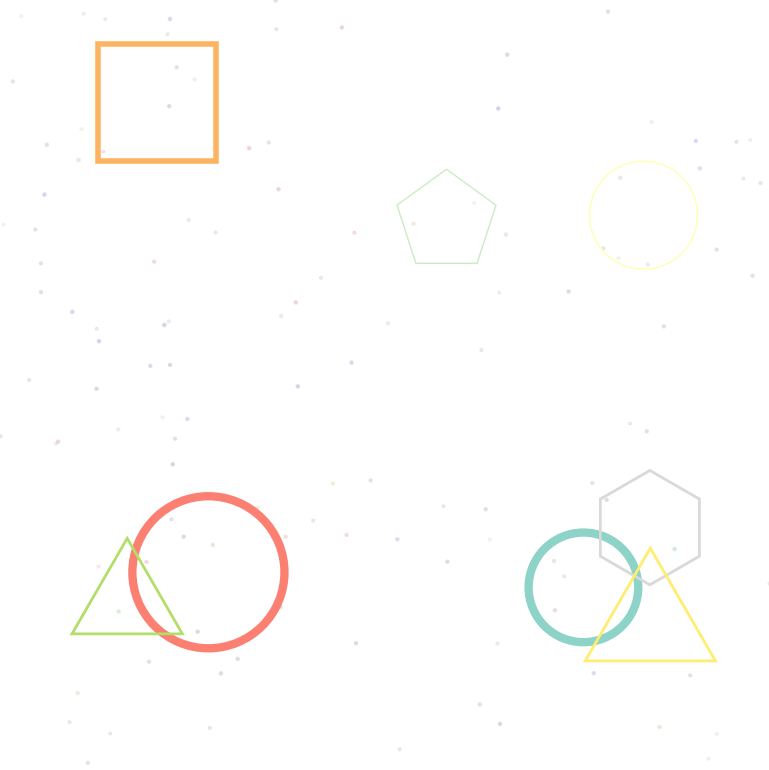[{"shape": "circle", "thickness": 3, "radius": 0.36, "center": [0.758, 0.237]}, {"shape": "circle", "thickness": 0.5, "radius": 0.35, "center": [0.836, 0.721]}, {"shape": "circle", "thickness": 3, "radius": 0.49, "center": [0.271, 0.257]}, {"shape": "square", "thickness": 2, "radius": 0.38, "center": [0.204, 0.867]}, {"shape": "triangle", "thickness": 1, "radius": 0.41, "center": [0.165, 0.218]}, {"shape": "hexagon", "thickness": 1, "radius": 0.37, "center": [0.844, 0.315]}, {"shape": "pentagon", "thickness": 0.5, "radius": 0.34, "center": [0.58, 0.713]}, {"shape": "triangle", "thickness": 1, "radius": 0.49, "center": [0.845, 0.19]}]